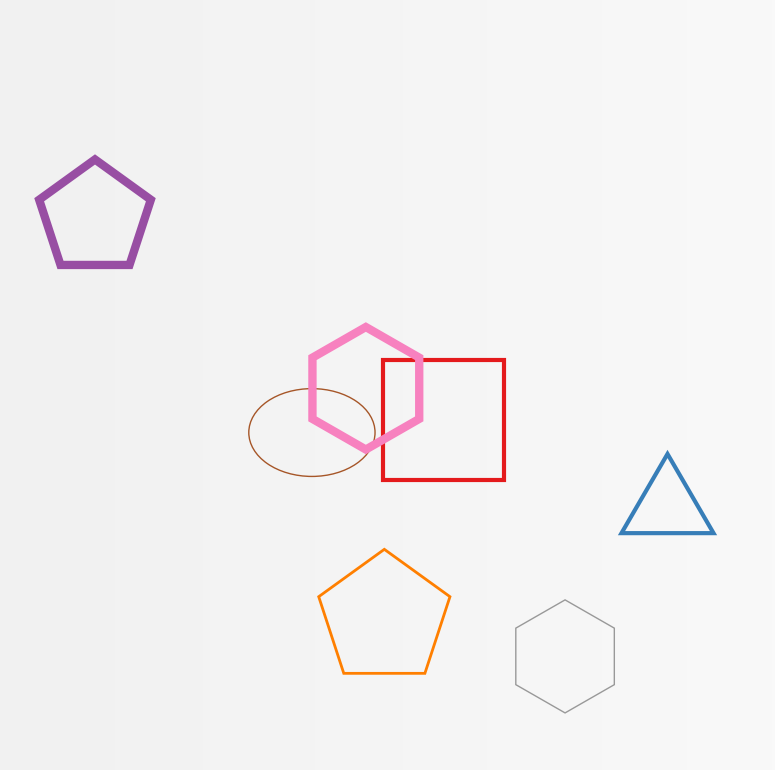[{"shape": "square", "thickness": 1.5, "radius": 0.39, "center": [0.573, 0.455]}, {"shape": "triangle", "thickness": 1.5, "radius": 0.34, "center": [0.861, 0.342]}, {"shape": "pentagon", "thickness": 3, "radius": 0.38, "center": [0.123, 0.717]}, {"shape": "pentagon", "thickness": 1, "radius": 0.45, "center": [0.496, 0.198]}, {"shape": "oval", "thickness": 0.5, "radius": 0.41, "center": [0.402, 0.438]}, {"shape": "hexagon", "thickness": 3, "radius": 0.4, "center": [0.472, 0.496]}, {"shape": "hexagon", "thickness": 0.5, "radius": 0.37, "center": [0.729, 0.148]}]